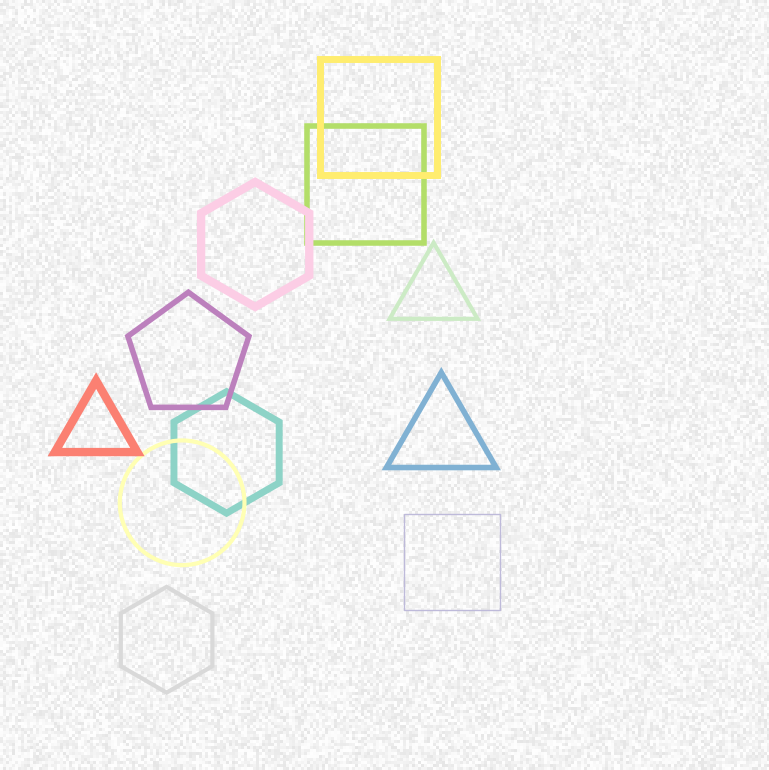[{"shape": "hexagon", "thickness": 2.5, "radius": 0.39, "center": [0.294, 0.412]}, {"shape": "circle", "thickness": 1.5, "radius": 0.4, "center": [0.237, 0.347]}, {"shape": "square", "thickness": 0.5, "radius": 0.31, "center": [0.587, 0.27]}, {"shape": "triangle", "thickness": 3, "radius": 0.31, "center": [0.125, 0.444]}, {"shape": "triangle", "thickness": 2, "radius": 0.41, "center": [0.573, 0.434]}, {"shape": "square", "thickness": 2, "radius": 0.38, "center": [0.475, 0.761]}, {"shape": "hexagon", "thickness": 3, "radius": 0.41, "center": [0.331, 0.683]}, {"shape": "hexagon", "thickness": 1.5, "radius": 0.34, "center": [0.216, 0.169]}, {"shape": "pentagon", "thickness": 2, "radius": 0.41, "center": [0.245, 0.538]}, {"shape": "triangle", "thickness": 1.5, "radius": 0.33, "center": [0.563, 0.619]}, {"shape": "square", "thickness": 2.5, "radius": 0.38, "center": [0.492, 0.848]}]